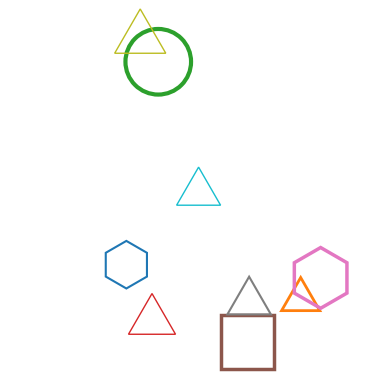[{"shape": "hexagon", "thickness": 1.5, "radius": 0.31, "center": [0.328, 0.312]}, {"shape": "triangle", "thickness": 2, "radius": 0.29, "center": [0.781, 0.222]}, {"shape": "circle", "thickness": 3, "radius": 0.43, "center": [0.411, 0.84]}, {"shape": "triangle", "thickness": 1, "radius": 0.35, "center": [0.395, 0.167]}, {"shape": "square", "thickness": 2.5, "radius": 0.35, "center": [0.643, 0.111]}, {"shape": "hexagon", "thickness": 2.5, "radius": 0.39, "center": [0.833, 0.278]}, {"shape": "triangle", "thickness": 1.5, "radius": 0.33, "center": [0.647, 0.216]}, {"shape": "triangle", "thickness": 1, "radius": 0.38, "center": [0.364, 0.9]}, {"shape": "triangle", "thickness": 1, "radius": 0.33, "center": [0.516, 0.5]}]